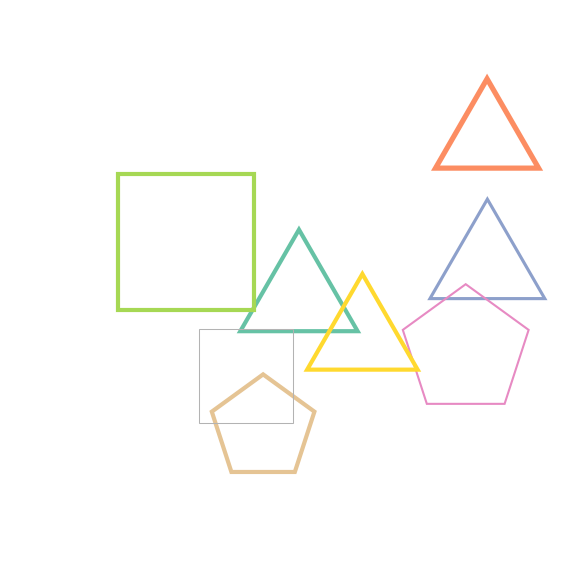[{"shape": "triangle", "thickness": 2, "radius": 0.59, "center": [0.518, 0.484]}, {"shape": "triangle", "thickness": 2.5, "radius": 0.52, "center": [0.843, 0.76]}, {"shape": "triangle", "thickness": 1.5, "radius": 0.57, "center": [0.844, 0.539]}, {"shape": "pentagon", "thickness": 1, "radius": 0.57, "center": [0.806, 0.392]}, {"shape": "square", "thickness": 2, "radius": 0.59, "center": [0.321, 0.581]}, {"shape": "triangle", "thickness": 2, "radius": 0.55, "center": [0.627, 0.414]}, {"shape": "pentagon", "thickness": 2, "radius": 0.47, "center": [0.456, 0.257]}, {"shape": "square", "thickness": 0.5, "radius": 0.41, "center": [0.426, 0.349]}]